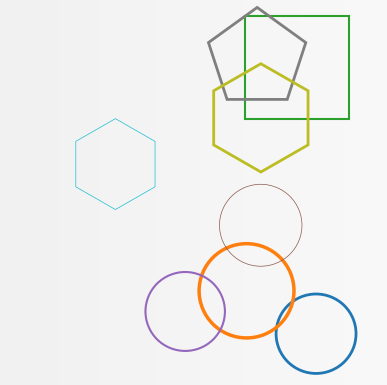[{"shape": "circle", "thickness": 2, "radius": 0.52, "center": [0.816, 0.133]}, {"shape": "circle", "thickness": 2.5, "radius": 0.61, "center": [0.636, 0.245]}, {"shape": "square", "thickness": 1.5, "radius": 0.67, "center": [0.766, 0.824]}, {"shape": "circle", "thickness": 1.5, "radius": 0.51, "center": [0.478, 0.191]}, {"shape": "circle", "thickness": 0.5, "radius": 0.53, "center": [0.673, 0.415]}, {"shape": "pentagon", "thickness": 2, "radius": 0.66, "center": [0.664, 0.849]}, {"shape": "hexagon", "thickness": 2, "radius": 0.7, "center": [0.673, 0.694]}, {"shape": "hexagon", "thickness": 0.5, "radius": 0.59, "center": [0.298, 0.574]}]